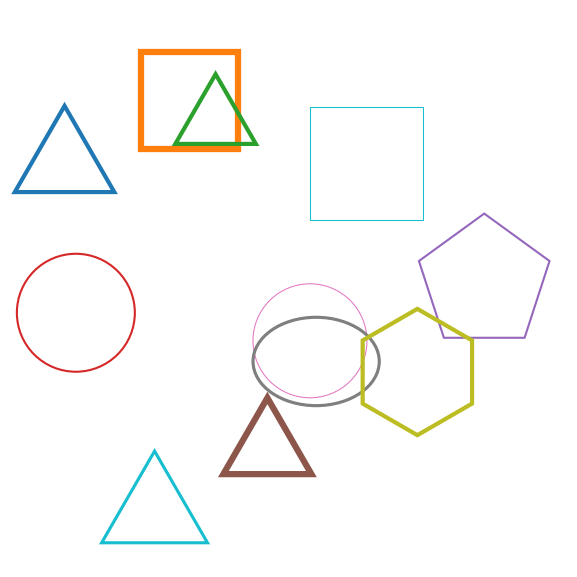[{"shape": "triangle", "thickness": 2, "radius": 0.5, "center": [0.112, 0.716]}, {"shape": "square", "thickness": 3, "radius": 0.42, "center": [0.328, 0.825]}, {"shape": "triangle", "thickness": 2, "radius": 0.4, "center": [0.373, 0.79]}, {"shape": "circle", "thickness": 1, "radius": 0.51, "center": [0.131, 0.458]}, {"shape": "pentagon", "thickness": 1, "radius": 0.59, "center": [0.839, 0.51]}, {"shape": "triangle", "thickness": 3, "radius": 0.44, "center": [0.463, 0.222]}, {"shape": "circle", "thickness": 0.5, "radius": 0.49, "center": [0.537, 0.409]}, {"shape": "oval", "thickness": 1.5, "radius": 0.55, "center": [0.547, 0.373]}, {"shape": "hexagon", "thickness": 2, "radius": 0.55, "center": [0.723, 0.355]}, {"shape": "square", "thickness": 0.5, "radius": 0.49, "center": [0.635, 0.716]}, {"shape": "triangle", "thickness": 1.5, "radius": 0.53, "center": [0.268, 0.112]}]